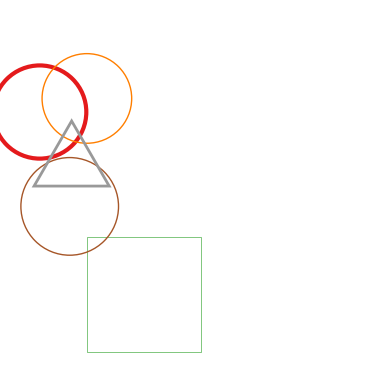[{"shape": "circle", "thickness": 3, "radius": 0.61, "center": [0.103, 0.709]}, {"shape": "square", "thickness": 0.5, "radius": 0.74, "center": [0.374, 0.235]}, {"shape": "circle", "thickness": 1, "radius": 0.58, "center": [0.226, 0.744]}, {"shape": "circle", "thickness": 1, "radius": 0.63, "center": [0.181, 0.464]}, {"shape": "triangle", "thickness": 2, "radius": 0.56, "center": [0.186, 0.573]}]